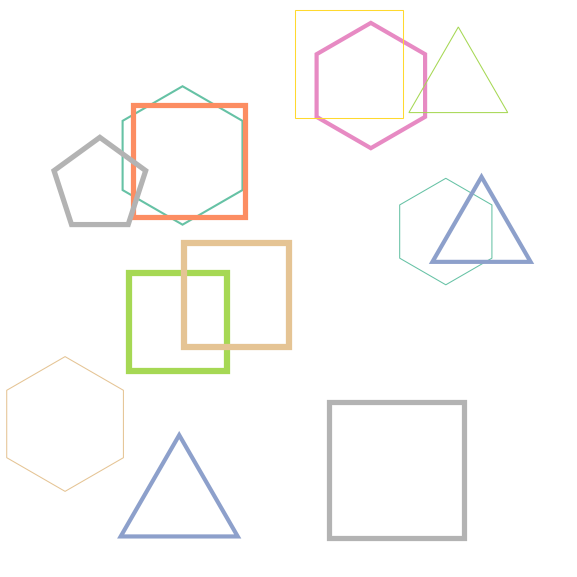[{"shape": "hexagon", "thickness": 0.5, "radius": 0.46, "center": [0.772, 0.598]}, {"shape": "hexagon", "thickness": 1, "radius": 0.6, "center": [0.316, 0.73]}, {"shape": "square", "thickness": 2.5, "radius": 0.49, "center": [0.327, 0.721]}, {"shape": "triangle", "thickness": 2, "radius": 0.58, "center": [0.31, 0.129]}, {"shape": "triangle", "thickness": 2, "radius": 0.49, "center": [0.834, 0.595]}, {"shape": "hexagon", "thickness": 2, "radius": 0.54, "center": [0.642, 0.851]}, {"shape": "triangle", "thickness": 0.5, "radius": 0.49, "center": [0.794, 0.854]}, {"shape": "square", "thickness": 3, "radius": 0.42, "center": [0.309, 0.441]}, {"shape": "square", "thickness": 0.5, "radius": 0.47, "center": [0.604, 0.888]}, {"shape": "square", "thickness": 3, "radius": 0.45, "center": [0.409, 0.488]}, {"shape": "hexagon", "thickness": 0.5, "radius": 0.58, "center": [0.113, 0.265]}, {"shape": "square", "thickness": 2.5, "radius": 0.59, "center": [0.687, 0.185]}, {"shape": "pentagon", "thickness": 2.5, "radius": 0.42, "center": [0.173, 0.678]}]